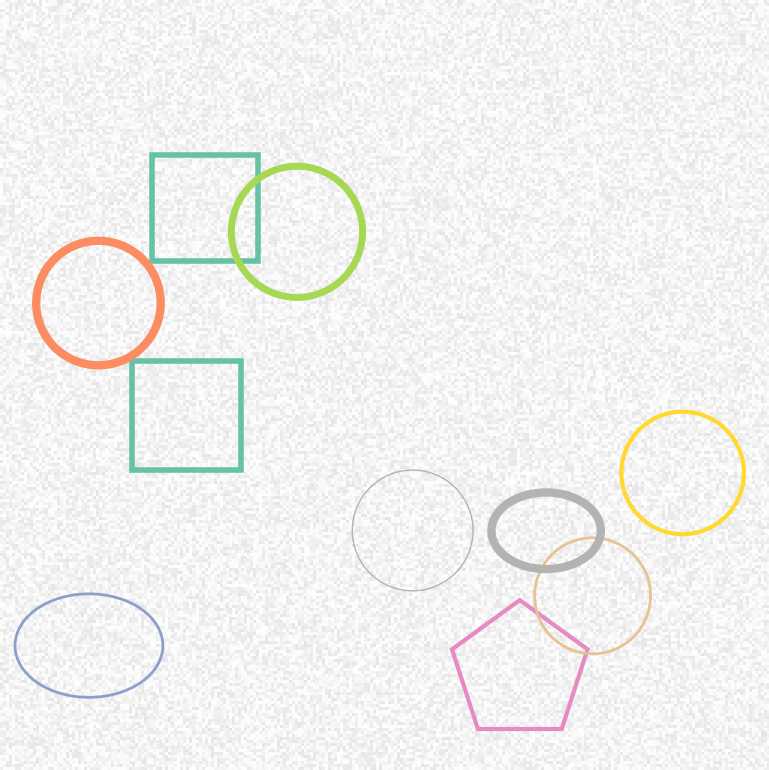[{"shape": "square", "thickness": 2, "radius": 0.34, "center": [0.266, 0.73]}, {"shape": "square", "thickness": 2, "radius": 0.35, "center": [0.243, 0.46]}, {"shape": "circle", "thickness": 3, "radius": 0.4, "center": [0.128, 0.606]}, {"shape": "oval", "thickness": 1, "radius": 0.48, "center": [0.116, 0.162]}, {"shape": "pentagon", "thickness": 1.5, "radius": 0.46, "center": [0.675, 0.128]}, {"shape": "circle", "thickness": 2.5, "radius": 0.43, "center": [0.386, 0.699]}, {"shape": "circle", "thickness": 1.5, "radius": 0.4, "center": [0.887, 0.386]}, {"shape": "circle", "thickness": 1, "radius": 0.38, "center": [0.77, 0.226]}, {"shape": "oval", "thickness": 3, "radius": 0.36, "center": [0.709, 0.311]}, {"shape": "circle", "thickness": 0.5, "radius": 0.39, "center": [0.536, 0.311]}]